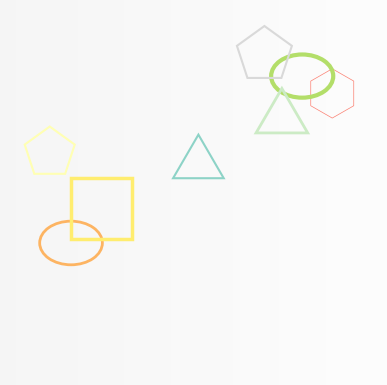[{"shape": "triangle", "thickness": 1.5, "radius": 0.38, "center": [0.512, 0.575]}, {"shape": "pentagon", "thickness": 1.5, "radius": 0.34, "center": [0.128, 0.603]}, {"shape": "hexagon", "thickness": 0.5, "radius": 0.32, "center": [0.857, 0.757]}, {"shape": "oval", "thickness": 2, "radius": 0.4, "center": [0.183, 0.369]}, {"shape": "oval", "thickness": 3, "radius": 0.4, "center": [0.78, 0.802]}, {"shape": "pentagon", "thickness": 1.5, "radius": 0.37, "center": [0.682, 0.858]}, {"shape": "triangle", "thickness": 2, "radius": 0.38, "center": [0.727, 0.693]}, {"shape": "square", "thickness": 2.5, "radius": 0.4, "center": [0.263, 0.459]}]